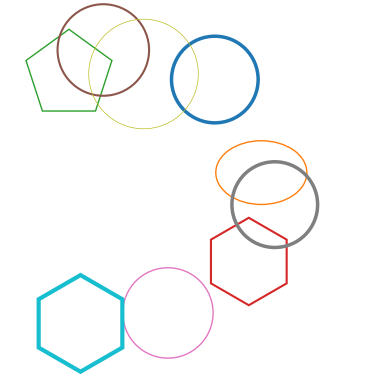[{"shape": "circle", "thickness": 2.5, "radius": 0.56, "center": [0.558, 0.793]}, {"shape": "oval", "thickness": 1, "radius": 0.59, "center": [0.679, 0.552]}, {"shape": "pentagon", "thickness": 1, "radius": 0.59, "center": [0.179, 0.807]}, {"shape": "hexagon", "thickness": 1.5, "radius": 0.57, "center": [0.646, 0.321]}, {"shape": "circle", "thickness": 1.5, "radius": 0.59, "center": [0.268, 0.87]}, {"shape": "circle", "thickness": 1, "radius": 0.59, "center": [0.436, 0.187]}, {"shape": "circle", "thickness": 2.5, "radius": 0.56, "center": [0.714, 0.469]}, {"shape": "circle", "thickness": 0.5, "radius": 0.71, "center": [0.373, 0.808]}, {"shape": "hexagon", "thickness": 3, "radius": 0.63, "center": [0.209, 0.16]}]